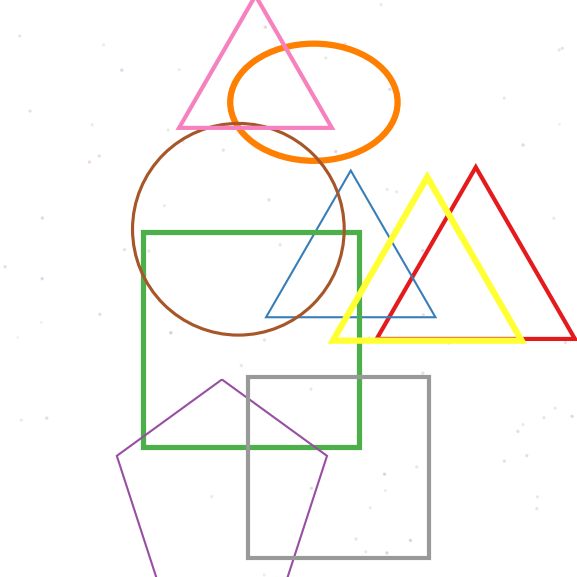[{"shape": "triangle", "thickness": 2, "radius": 0.99, "center": [0.824, 0.511]}, {"shape": "triangle", "thickness": 1, "radius": 0.85, "center": [0.607, 0.534]}, {"shape": "square", "thickness": 2.5, "radius": 0.93, "center": [0.435, 0.412]}, {"shape": "pentagon", "thickness": 1, "radius": 0.96, "center": [0.384, 0.151]}, {"shape": "oval", "thickness": 3, "radius": 0.72, "center": [0.544, 0.822]}, {"shape": "triangle", "thickness": 3, "radius": 0.94, "center": [0.74, 0.504]}, {"shape": "circle", "thickness": 1.5, "radius": 0.92, "center": [0.413, 0.602]}, {"shape": "triangle", "thickness": 2, "radius": 0.76, "center": [0.442, 0.854]}, {"shape": "square", "thickness": 2, "radius": 0.78, "center": [0.586, 0.189]}]